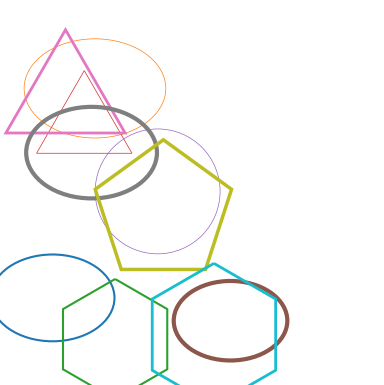[{"shape": "oval", "thickness": 1.5, "radius": 0.81, "center": [0.136, 0.226]}, {"shape": "oval", "thickness": 0.5, "radius": 0.92, "center": [0.247, 0.77]}, {"shape": "hexagon", "thickness": 1.5, "radius": 0.78, "center": [0.299, 0.119]}, {"shape": "triangle", "thickness": 0.5, "radius": 0.72, "center": [0.219, 0.673]}, {"shape": "circle", "thickness": 0.5, "radius": 0.81, "center": [0.409, 0.503]}, {"shape": "oval", "thickness": 3, "radius": 0.74, "center": [0.599, 0.167]}, {"shape": "triangle", "thickness": 2, "radius": 0.89, "center": [0.17, 0.744]}, {"shape": "oval", "thickness": 3, "radius": 0.85, "center": [0.238, 0.604]}, {"shape": "pentagon", "thickness": 2.5, "radius": 0.93, "center": [0.424, 0.451]}, {"shape": "hexagon", "thickness": 2, "radius": 0.93, "center": [0.556, 0.131]}]